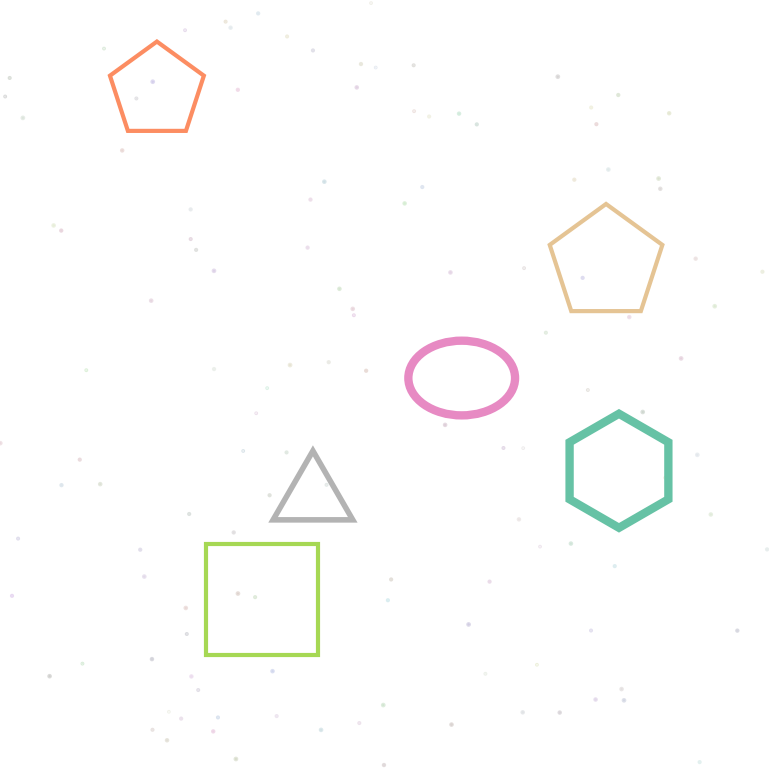[{"shape": "hexagon", "thickness": 3, "radius": 0.37, "center": [0.804, 0.389]}, {"shape": "pentagon", "thickness": 1.5, "radius": 0.32, "center": [0.204, 0.882]}, {"shape": "oval", "thickness": 3, "radius": 0.35, "center": [0.6, 0.509]}, {"shape": "square", "thickness": 1.5, "radius": 0.36, "center": [0.34, 0.222]}, {"shape": "pentagon", "thickness": 1.5, "radius": 0.38, "center": [0.787, 0.658]}, {"shape": "triangle", "thickness": 2, "radius": 0.3, "center": [0.406, 0.355]}]